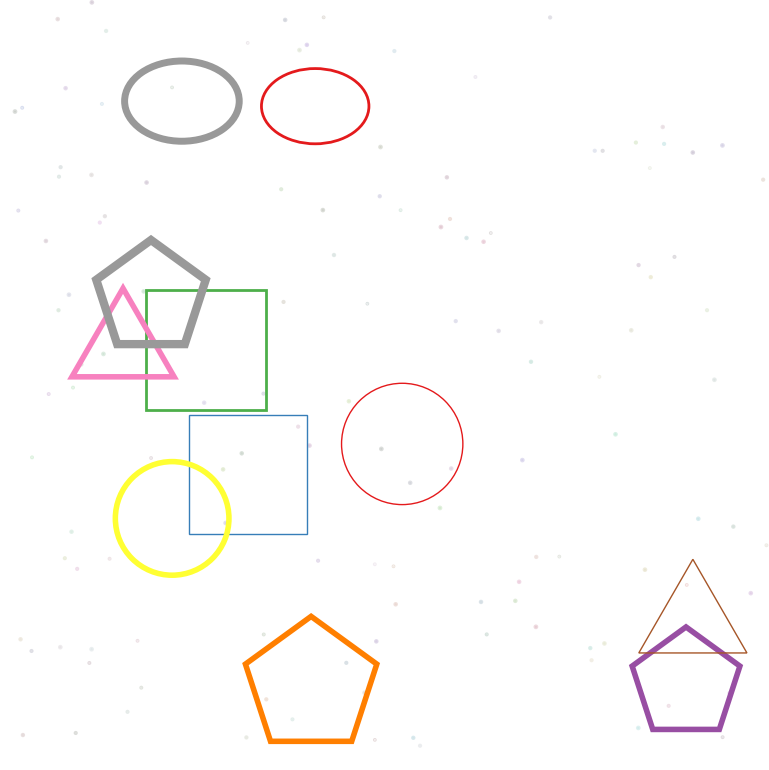[{"shape": "circle", "thickness": 0.5, "radius": 0.39, "center": [0.522, 0.423]}, {"shape": "oval", "thickness": 1, "radius": 0.35, "center": [0.409, 0.862]}, {"shape": "square", "thickness": 0.5, "radius": 0.38, "center": [0.322, 0.384]}, {"shape": "square", "thickness": 1, "radius": 0.39, "center": [0.268, 0.545]}, {"shape": "pentagon", "thickness": 2, "radius": 0.37, "center": [0.891, 0.112]}, {"shape": "pentagon", "thickness": 2, "radius": 0.45, "center": [0.404, 0.11]}, {"shape": "circle", "thickness": 2, "radius": 0.37, "center": [0.224, 0.327]}, {"shape": "triangle", "thickness": 0.5, "radius": 0.41, "center": [0.9, 0.193]}, {"shape": "triangle", "thickness": 2, "radius": 0.38, "center": [0.16, 0.549]}, {"shape": "pentagon", "thickness": 3, "radius": 0.37, "center": [0.196, 0.614]}, {"shape": "oval", "thickness": 2.5, "radius": 0.37, "center": [0.236, 0.869]}]